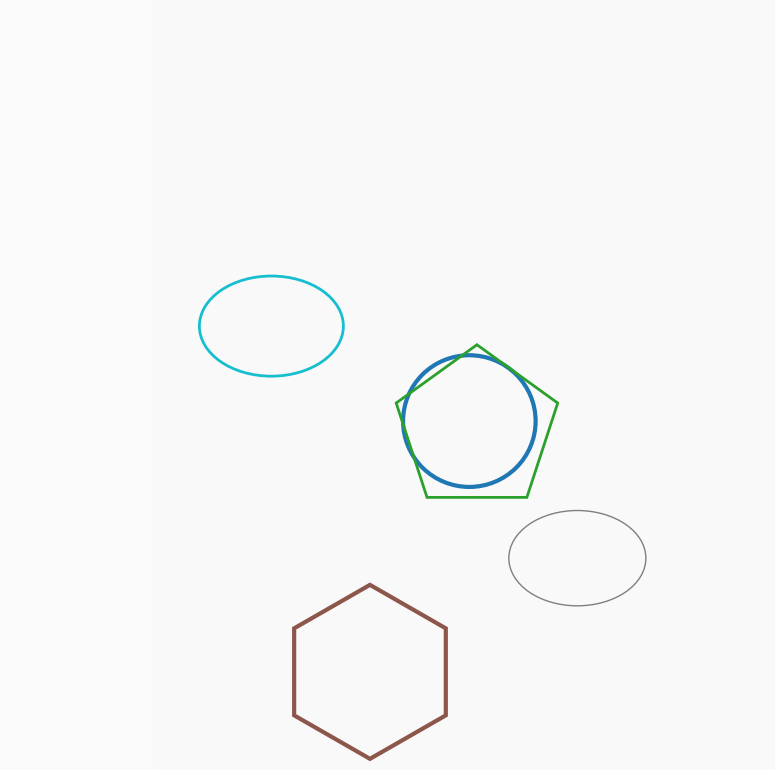[{"shape": "circle", "thickness": 1.5, "radius": 0.43, "center": [0.606, 0.453]}, {"shape": "pentagon", "thickness": 1, "radius": 0.55, "center": [0.615, 0.443]}, {"shape": "hexagon", "thickness": 1.5, "radius": 0.56, "center": [0.477, 0.127]}, {"shape": "oval", "thickness": 0.5, "radius": 0.44, "center": [0.745, 0.275]}, {"shape": "oval", "thickness": 1, "radius": 0.46, "center": [0.35, 0.577]}]